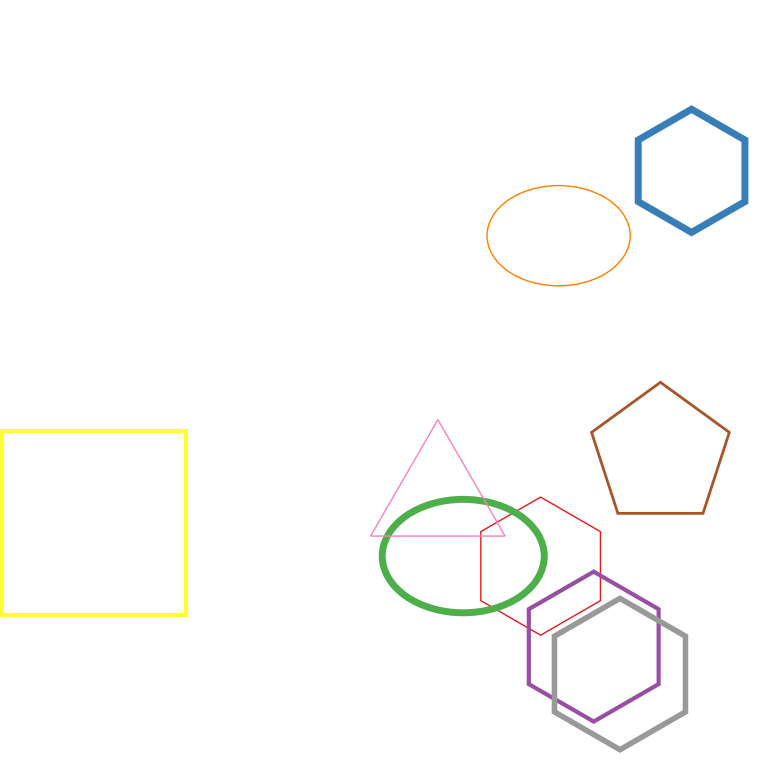[{"shape": "hexagon", "thickness": 0.5, "radius": 0.45, "center": [0.702, 0.265]}, {"shape": "hexagon", "thickness": 2.5, "radius": 0.4, "center": [0.898, 0.778]}, {"shape": "oval", "thickness": 2.5, "radius": 0.53, "center": [0.602, 0.278]}, {"shape": "hexagon", "thickness": 1.5, "radius": 0.49, "center": [0.771, 0.16]}, {"shape": "oval", "thickness": 0.5, "radius": 0.46, "center": [0.725, 0.694]}, {"shape": "square", "thickness": 1.5, "radius": 0.6, "center": [0.122, 0.321]}, {"shape": "pentagon", "thickness": 1, "radius": 0.47, "center": [0.858, 0.409]}, {"shape": "triangle", "thickness": 0.5, "radius": 0.5, "center": [0.569, 0.354]}, {"shape": "hexagon", "thickness": 2, "radius": 0.49, "center": [0.805, 0.125]}]